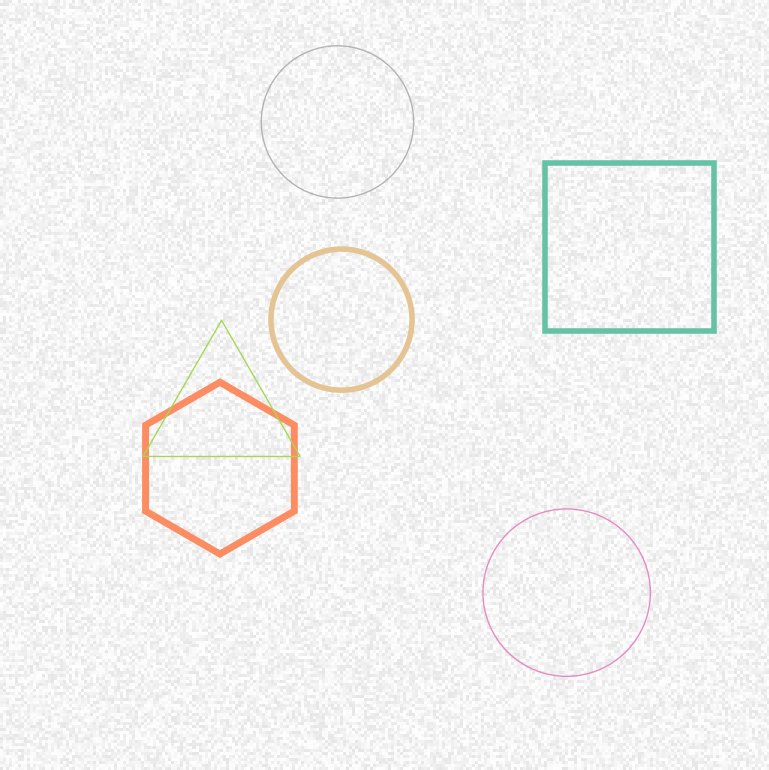[{"shape": "square", "thickness": 2, "radius": 0.55, "center": [0.818, 0.679]}, {"shape": "hexagon", "thickness": 2.5, "radius": 0.56, "center": [0.286, 0.392]}, {"shape": "circle", "thickness": 0.5, "radius": 0.54, "center": [0.736, 0.23]}, {"shape": "triangle", "thickness": 0.5, "radius": 0.59, "center": [0.288, 0.466]}, {"shape": "circle", "thickness": 2, "radius": 0.46, "center": [0.444, 0.585]}, {"shape": "circle", "thickness": 0.5, "radius": 0.49, "center": [0.438, 0.842]}]